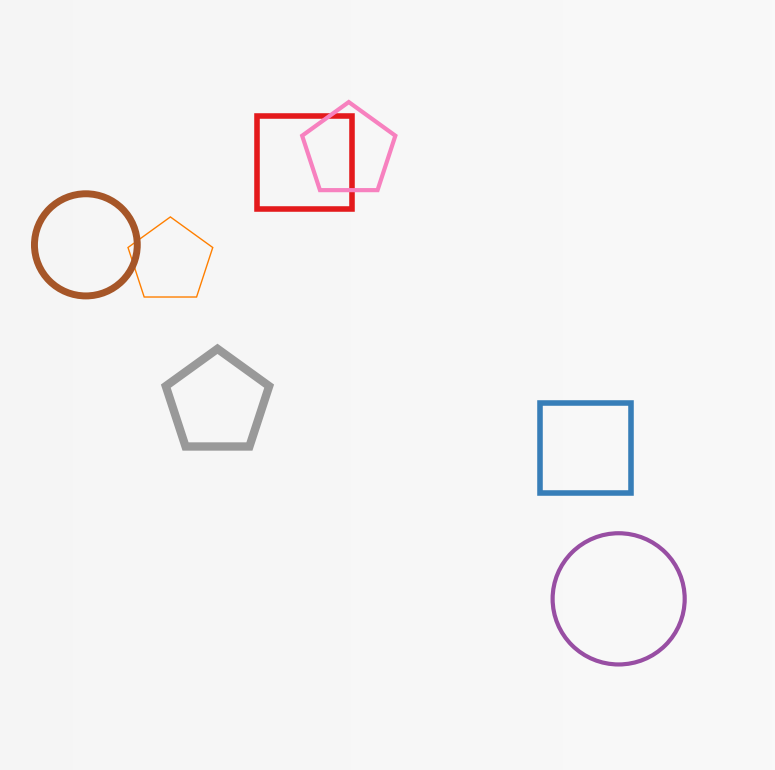[{"shape": "square", "thickness": 2, "radius": 0.3, "center": [0.393, 0.789]}, {"shape": "square", "thickness": 2, "radius": 0.29, "center": [0.756, 0.419]}, {"shape": "circle", "thickness": 1.5, "radius": 0.43, "center": [0.798, 0.222]}, {"shape": "pentagon", "thickness": 0.5, "radius": 0.29, "center": [0.22, 0.661]}, {"shape": "circle", "thickness": 2.5, "radius": 0.33, "center": [0.111, 0.682]}, {"shape": "pentagon", "thickness": 1.5, "radius": 0.32, "center": [0.45, 0.804]}, {"shape": "pentagon", "thickness": 3, "radius": 0.35, "center": [0.281, 0.477]}]